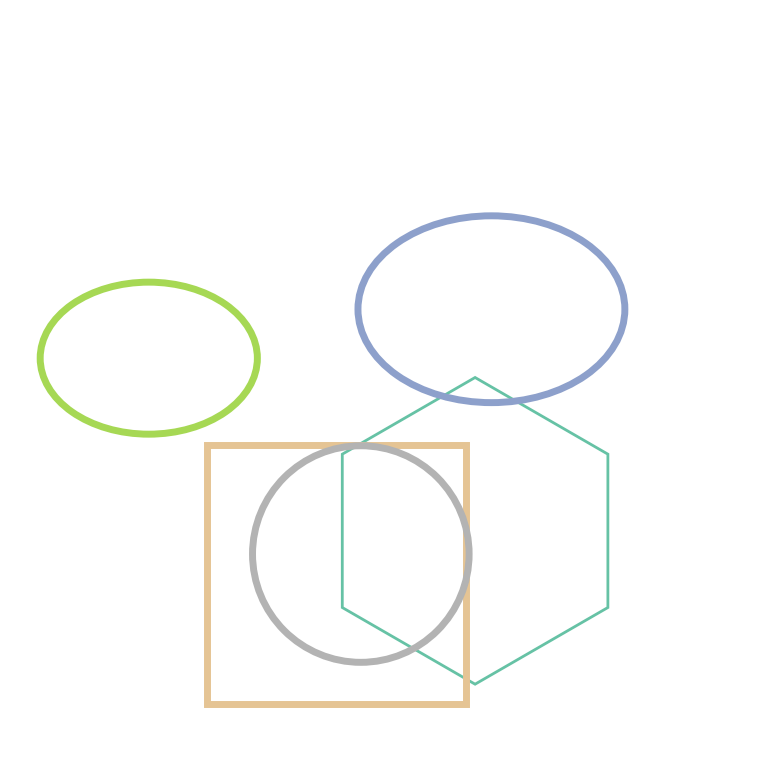[{"shape": "hexagon", "thickness": 1, "radius": 1.0, "center": [0.617, 0.311]}, {"shape": "oval", "thickness": 2.5, "radius": 0.87, "center": [0.638, 0.598]}, {"shape": "oval", "thickness": 2.5, "radius": 0.71, "center": [0.193, 0.535]}, {"shape": "square", "thickness": 2.5, "radius": 0.84, "center": [0.437, 0.254]}, {"shape": "circle", "thickness": 2.5, "radius": 0.7, "center": [0.469, 0.28]}]